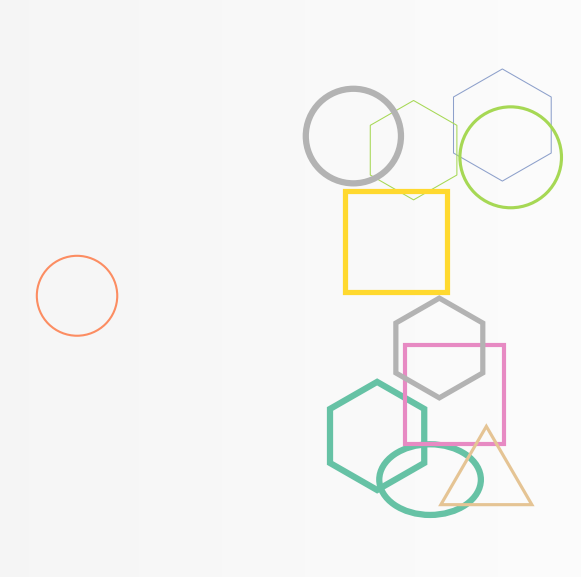[{"shape": "hexagon", "thickness": 3, "radius": 0.47, "center": [0.649, 0.244]}, {"shape": "oval", "thickness": 3, "radius": 0.44, "center": [0.74, 0.169]}, {"shape": "circle", "thickness": 1, "radius": 0.35, "center": [0.133, 0.487]}, {"shape": "hexagon", "thickness": 0.5, "radius": 0.49, "center": [0.864, 0.783]}, {"shape": "square", "thickness": 2, "radius": 0.43, "center": [0.781, 0.316]}, {"shape": "circle", "thickness": 1.5, "radius": 0.44, "center": [0.879, 0.727]}, {"shape": "hexagon", "thickness": 0.5, "radius": 0.43, "center": [0.712, 0.739]}, {"shape": "square", "thickness": 2.5, "radius": 0.44, "center": [0.682, 0.581]}, {"shape": "triangle", "thickness": 1.5, "radius": 0.45, "center": [0.837, 0.17]}, {"shape": "circle", "thickness": 3, "radius": 0.41, "center": [0.608, 0.764]}, {"shape": "hexagon", "thickness": 2.5, "radius": 0.43, "center": [0.756, 0.397]}]